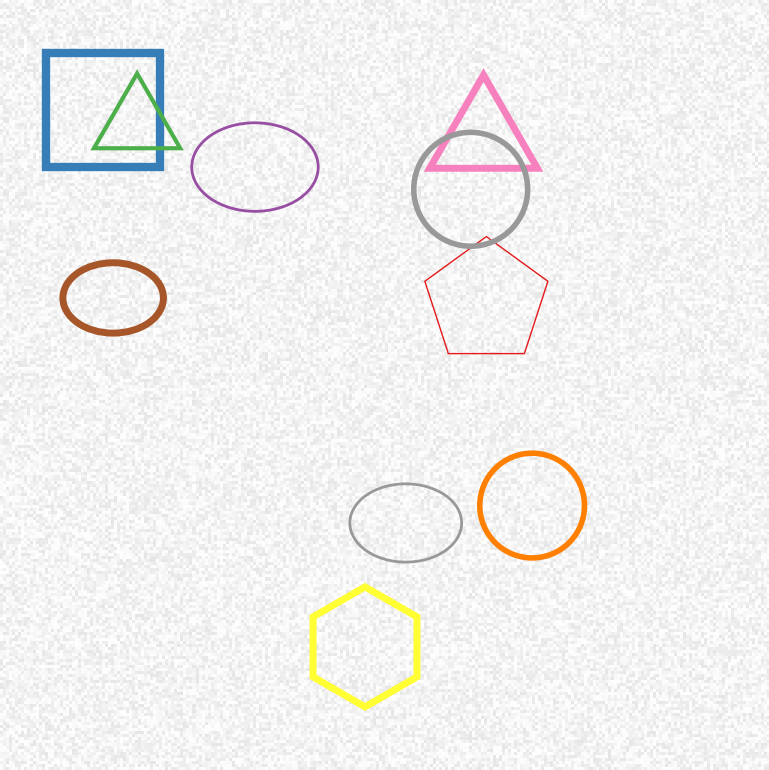[{"shape": "pentagon", "thickness": 0.5, "radius": 0.42, "center": [0.632, 0.609]}, {"shape": "square", "thickness": 3, "radius": 0.37, "center": [0.133, 0.857]}, {"shape": "triangle", "thickness": 1.5, "radius": 0.32, "center": [0.178, 0.84]}, {"shape": "oval", "thickness": 1, "radius": 0.41, "center": [0.331, 0.783]}, {"shape": "circle", "thickness": 2, "radius": 0.34, "center": [0.691, 0.343]}, {"shape": "hexagon", "thickness": 2.5, "radius": 0.39, "center": [0.474, 0.16]}, {"shape": "oval", "thickness": 2.5, "radius": 0.33, "center": [0.147, 0.613]}, {"shape": "triangle", "thickness": 2.5, "radius": 0.4, "center": [0.628, 0.822]}, {"shape": "oval", "thickness": 1, "radius": 0.36, "center": [0.527, 0.321]}, {"shape": "circle", "thickness": 2, "radius": 0.37, "center": [0.611, 0.754]}]